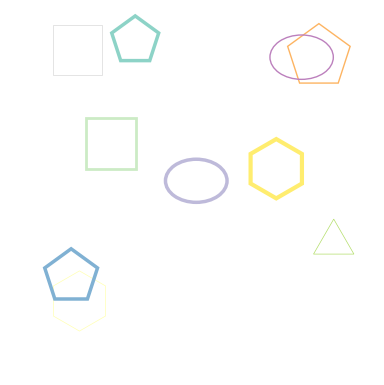[{"shape": "pentagon", "thickness": 2.5, "radius": 0.32, "center": [0.351, 0.894]}, {"shape": "hexagon", "thickness": 0.5, "radius": 0.39, "center": [0.206, 0.218]}, {"shape": "oval", "thickness": 2.5, "radius": 0.4, "center": [0.51, 0.53]}, {"shape": "pentagon", "thickness": 2.5, "radius": 0.36, "center": [0.185, 0.282]}, {"shape": "pentagon", "thickness": 1, "radius": 0.43, "center": [0.828, 0.853]}, {"shape": "triangle", "thickness": 0.5, "radius": 0.3, "center": [0.867, 0.37]}, {"shape": "square", "thickness": 0.5, "radius": 0.32, "center": [0.201, 0.871]}, {"shape": "oval", "thickness": 1, "radius": 0.41, "center": [0.783, 0.851]}, {"shape": "square", "thickness": 2, "radius": 0.33, "center": [0.288, 0.627]}, {"shape": "hexagon", "thickness": 3, "radius": 0.38, "center": [0.718, 0.562]}]